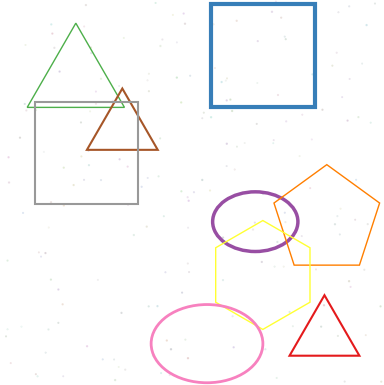[{"shape": "triangle", "thickness": 1.5, "radius": 0.52, "center": [0.843, 0.128]}, {"shape": "square", "thickness": 3, "radius": 0.67, "center": [0.683, 0.856]}, {"shape": "triangle", "thickness": 1, "radius": 0.73, "center": [0.197, 0.794]}, {"shape": "oval", "thickness": 2.5, "radius": 0.55, "center": [0.663, 0.424]}, {"shape": "pentagon", "thickness": 1, "radius": 0.72, "center": [0.849, 0.428]}, {"shape": "hexagon", "thickness": 1, "radius": 0.71, "center": [0.683, 0.286]}, {"shape": "triangle", "thickness": 1.5, "radius": 0.53, "center": [0.318, 0.664]}, {"shape": "oval", "thickness": 2, "radius": 0.73, "center": [0.538, 0.107]}, {"shape": "square", "thickness": 1.5, "radius": 0.66, "center": [0.225, 0.603]}]